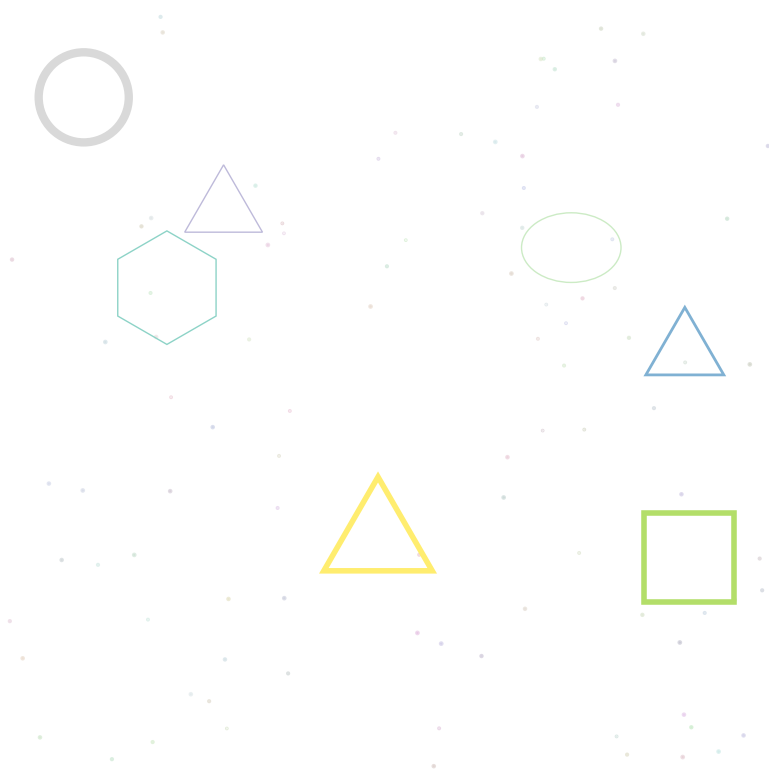[{"shape": "hexagon", "thickness": 0.5, "radius": 0.37, "center": [0.217, 0.626]}, {"shape": "triangle", "thickness": 0.5, "radius": 0.29, "center": [0.29, 0.728]}, {"shape": "triangle", "thickness": 1, "radius": 0.29, "center": [0.889, 0.542]}, {"shape": "square", "thickness": 2, "radius": 0.29, "center": [0.895, 0.276]}, {"shape": "circle", "thickness": 3, "radius": 0.29, "center": [0.109, 0.874]}, {"shape": "oval", "thickness": 0.5, "radius": 0.32, "center": [0.742, 0.678]}, {"shape": "triangle", "thickness": 2, "radius": 0.41, "center": [0.491, 0.299]}]